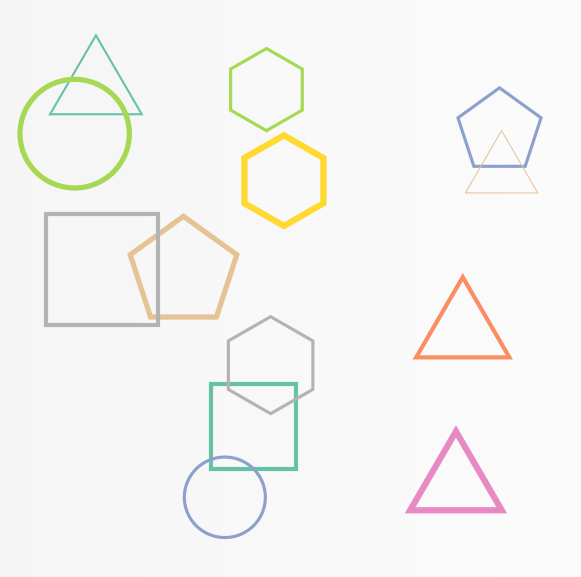[{"shape": "square", "thickness": 2, "radius": 0.37, "center": [0.436, 0.26]}, {"shape": "triangle", "thickness": 1, "radius": 0.46, "center": [0.165, 0.847]}, {"shape": "triangle", "thickness": 2, "radius": 0.46, "center": [0.796, 0.427]}, {"shape": "circle", "thickness": 1.5, "radius": 0.35, "center": [0.387, 0.138]}, {"shape": "pentagon", "thickness": 1.5, "radius": 0.38, "center": [0.859, 0.772]}, {"shape": "triangle", "thickness": 3, "radius": 0.46, "center": [0.784, 0.161]}, {"shape": "hexagon", "thickness": 1.5, "radius": 0.36, "center": [0.458, 0.844]}, {"shape": "circle", "thickness": 2.5, "radius": 0.47, "center": [0.128, 0.768]}, {"shape": "hexagon", "thickness": 3, "radius": 0.39, "center": [0.488, 0.686]}, {"shape": "triangle", "thickness": 0.5, "radius": 0.36, "center": [0.863, 0.701]}, {"shape": "pentagon", "thickness": 2.5, "radius": 0.48, "center": [0.316, 0.528]}, {"shape": "hexagon", "thickness": 1.5, "radius": 0.42, "center": [0.466, 0.367]}, {"shape": "square", "thickness": 2, "radius": 0.48, "center": [0.176, 0.532]}]